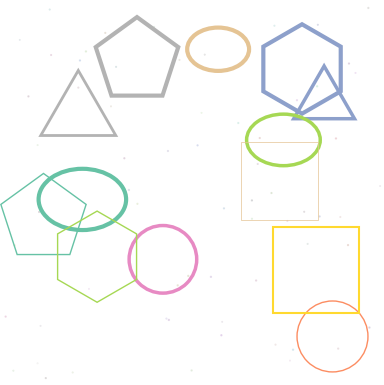[{"shape": "pentagon", "thickness": 1, "radius": 0.58, "center": [0.113, 0.433]}, {"shape": "oval", "thickness": 3, "radius": 0.57, "center": [0.214, 0.482]}, {"shape": "circle", "thickness": 1, "radius": 0.46, "center": [0.864, 0.126]}, {"shape": "hexagon", "thickness": 3, "radius": 0.58, "center": [0.785, 0.821]}, {"shape": "triangle", "thickness": 2.5, "radius": 0.46, "center": [0.842, 0.737]}, {"shape": "circle", "thickness": 2.5, "radius": 0.44, "center": [0.423, 0.326]}, {"shape": "hexagon", "thickness": 1, "radius": 0.59, "center": [0.252, 0.333]}, {"shape": "oval", "thickness": 2.5, "radius": 0.48, "center": [0.736, 0.637]}, {"shape": "square", "thickness": 1.5, "radius": 0.56, "center": [0.821, 0.299]}, {"shape": "oval", "thickness": 3, "radius": 0.4, "center": [0.567, 0.872]}, {"shape": "square", "thickness": 0.5, "radius": 0.51, "center": [0.726, 0.529]}, {"shape": "pentagon", "thickness": 3, "radius": 0.56, "center": [0.356, 0.843]}, {"shape": "triangle", "thickness": 2, "radius": 0.56, "center": [0.203, 0.704]}]